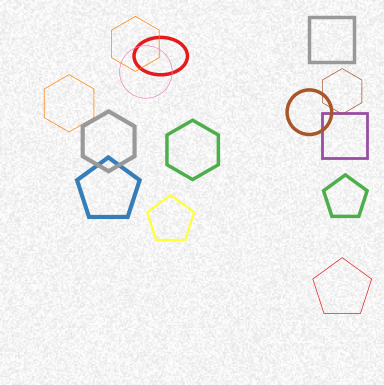[{"shape": "pentagon", "thickness": 0.5, "radius": 0.4, "center": [0.889, 0.25]}, {"shape": "oval", "thickness": 2.5, "radius": 0.35, "center": [0.418, 0.854]}, {"shape": "pentagon", "thickness": 3, "radius": 0.43, "center": [0.281, 0.506]}, {"shape": "hexagon", "thickness": 2.5, "radius": 0.39, "center": [0.5, 0.611]}, {"shape": "pentagon", "thickness": 2.5, "radius": 0.3, "center": [0.897, 0.486]}, {"shape": "square", "thickness": 2, "radius": 0.29, "center": [0.896, 0.647]}, {"shape": "hexagon", "thickness": 0.5, "radius": 0.36, "center": [0.352, 0.886]}, {"shape": "hexagon", "thickness": 0.5, "radius": 0.37, "center": [0.179, 0.732]}, {"shape": "pentagon", "thickness": 1.5, "radius": 0.32, "center": [0.443, 0.429]}, {"shape": "hexagon", "thickness": 0.5, "radius": 0.3, "center": [0.889, 0.763]}, {"shape": "circle", "thickness": 2.5, "radius": 0.29, "center": [0.804, 0.709]}, {"shape": "circle", "thickness": 0.5, "radius": 0.34, "center": [0.379, 0.813]}, {"shape": "hexagon", "thickness": 3, "radius": 0.39, "center": [0.282, 0.633]}, {"shape": "square", "thickness": 2.5, "radius": 0.29, "center": [0.861, 0.898]}]